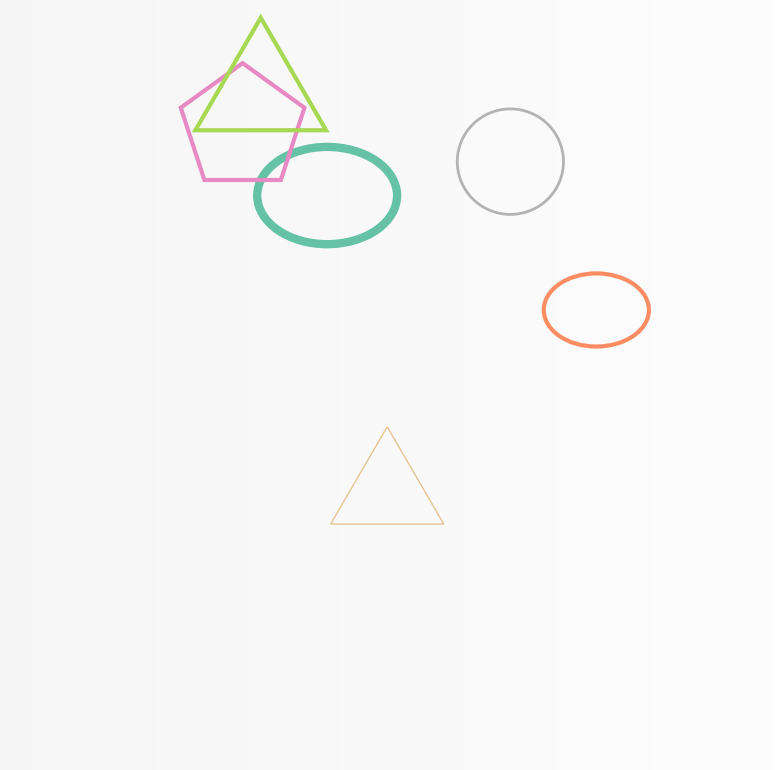[{"shape": "oval", "thickness": 3, "radius": 0.45, "center": [0.422, 0.746]}, {"shape": "oval", "thickness": 1.5, "radius": 0.34, "center": [0.769, 0.597]}, {"shape": "pentagon", "thickness": 1.5, "radius": 0.42, "center": [0.313, 0.834]}, {"shape": "triangle", "thickness": 1.5, "radius": 0.49, "center": [0.336, 0.88]}, {"shape": "triangle", "thickness": 0.5, "radius": 0.42, "center": [0.5, 0.362]}, {"shape": "circle", "thickness": 1, "radius": 0.34, "center": [0.659, 0.79]}]